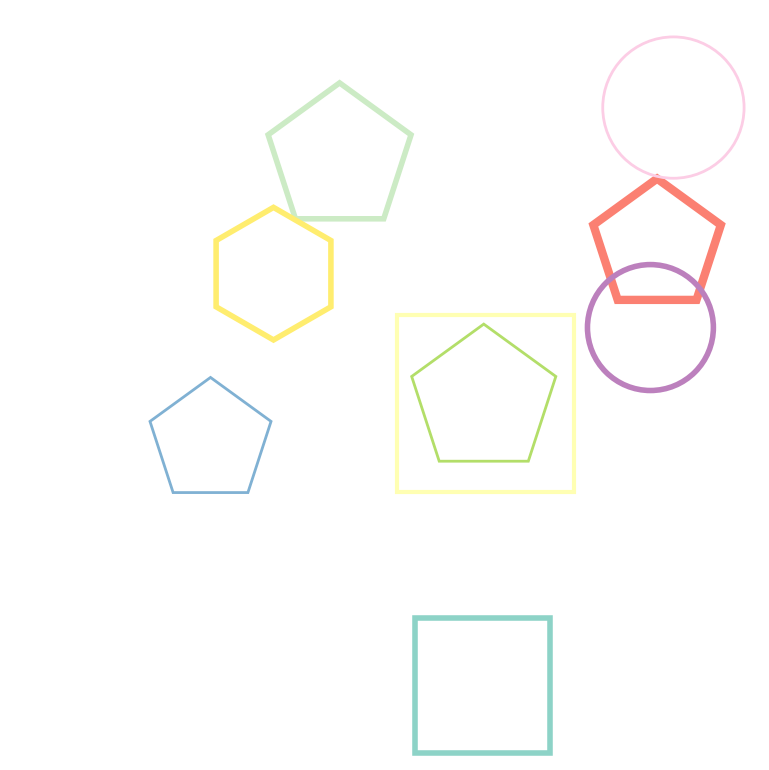[{"shape": "square", "thickness": 2, "radius": 0.44, "center": [0.626, 0.109]}, {"shape": "square", "thickness": 1.5, "radius": 0.58, "center": [0.63, 0.476]}, {"shape": "pentagon", "thickness": 3, "radius": 0.44, "center": [0.853, 0.681]}, {"shape": "pentagon", "thickness": 1, "radius": 0.41, "center": [0.273, 0.427]}, {"shape": "pentagon", "thickness": 1, "radius": 0.49, "center": [0.628, 0.481]}, {"shape": "circle", "thickness": 1, "radius": 0.46, "center": [0.875, 0.86]}, {"shape": "circle", "thickness": 2, "radius": 0.41, "center": [0.845, 0.575]}, {"shape": "pentagon", "thickness": 2, "radius": 0.49, "center": [0.441, 0.795]}, {"shape": "hexagon", "thickness": 2, "radius": 0.43, "center": [0.355, 0.645]}]